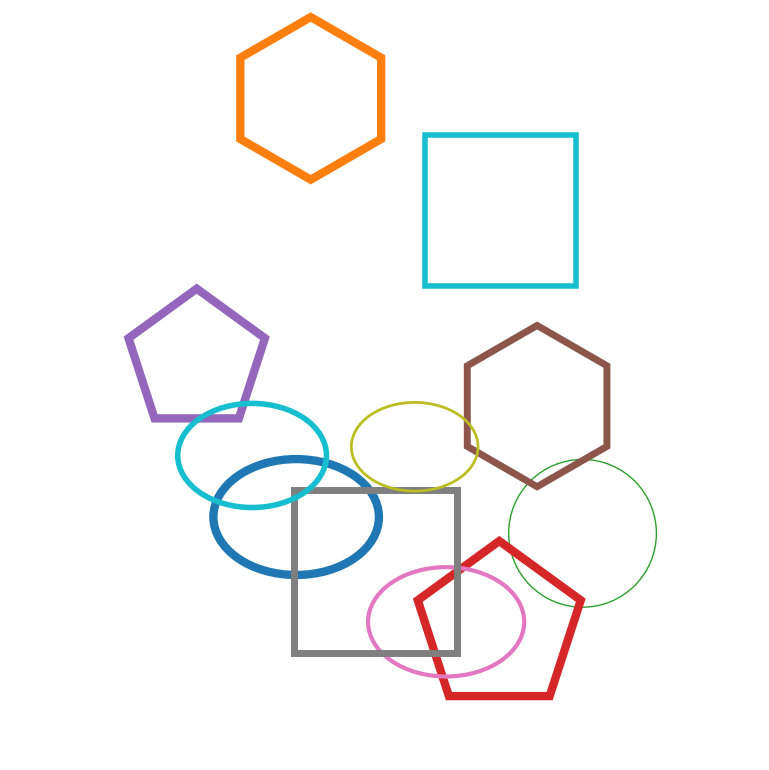[{"shape": "oval", "thickness": 3, "radius": 0.54, "center": [0.385, 0.329]}, {"shape": "hexagon", "thickness": 3, "radius": 0.53, "center": [0.404, 0.872]}, {"shape": "circle", "thickness": 0.5, "radius": 0.48, "center": [0.757, 0.307]}, {"shape": "pentagon", "thickness": 3, "radius": 0.56, "center": [0.648, 0.186]}, {"shape": "pentagon", "thickness": 3, "radius": 0.47, "center": [0.255, 0.532]}, {"shape": "hexagon", "thickness": 2.5, "radius": 0.52, "center": [0.698, 0.473]}, {"shape": "oval", "thickness": 1.5, "radius": 0.51, "center": [0.579, 0.192]}, {"shape": "square", "thickness": 2.5, "radius": 0.53, "center": [0.488, 0.258]}, {"shape": "oval", "thickness": 1, "radius": 0.41, "center": [0.539, 0.42]}, {"shape": "oval", "thickness": 2, "radius": 0.48, "center": [0.327, 0.408]}, {"shape": "square", "thickness": 2, "radius": 0.49, "center": [0.65, 0.727]}]